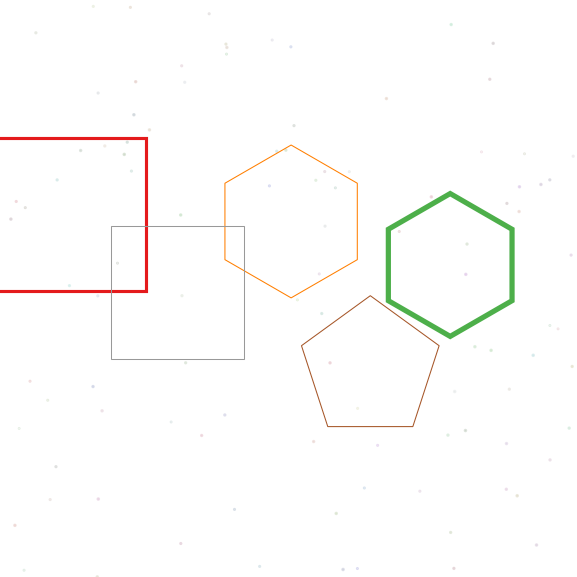[{"shape": "square", "thickness": 1.5, "radius": 0.66, "center": [0.121, 0.628]}, {"shape": "hexagon", "thickness": 2.5, "radius": 0.62, "center": [0.78, 0.54]}, {"shape": "hexagon", "thickness": 0.5, "radius": 0.66, "center": [0.504, 0.616]}, {"shape": "pentagon", "thickness": 0.5, "radius": 0.63, "center": [0.641, 0.362]}, {"shape": "square", "thickness": 0.5, "radius": 0.58, "center": [0.307, 0.492]}]